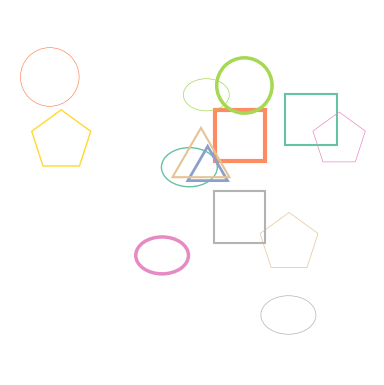[{"shape": "oval", "thickness": 1, "radius": 0.36, "center": [0.492, 0.566]}, {"shape": "square", "thickness": 1.5, "radius": 0.34, "center": [0.807, 0.69]}, {"shape": "square", "thickness": 3, "radius": 0.33, "center": [0.624, 0.648]}, {"shape": "circle", "thickness": 0.5, "radius": 0.38, "center": [0.129, 0.8]}, {"shape": "triangle", "thickness": 2, "radius": 0.3, "center": [0.539, 0.561]}, {"shape": "oval", "thickness": 2.5, "radius": 0.34, "center": [0.421, 0.337]}, {"shape": "pentagon", "thickness": 0.5, "radius": 0.36, "center": [0.881, 0.637]}, {"shape": "oval", "thickness": 0.5, "radius": 0.3, "center": [0.536, 0.754]}, {"shape": "circle", "thickness": 2.5, "radius": 0.36, "center": [0.635, 0.778]}, {"shape": "pentagon", "thickness": 1, "radius": 0.4, "center": [0.159, 0.634]}, {"shape": "pentagon", "thickness": 0.5, "radius": 0.4, "center": [0.751, 0.369]}, {"shape": "triangle", "thickness": 1.5, "radius": 0.43, "center": [0.522, 0.582]}, {"shape": "square", "thickness": 1.5, "radius": 0.33, "center": [0.622, 0.436]}, {"shape": "oval", "thickness": 0.5, "radius": 0.36, "center": [0.749, 0.182]}]